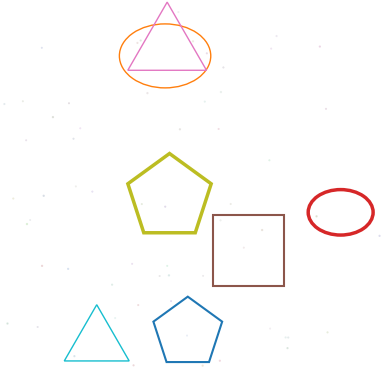[{"shape": "pentagon", "thickness": 1.5, "radius": 0.47, "center": [0.488, 0.136]}, {"shape": "oval", "thickness": 1, "radius": 0.59, "center": [0.429, 0.855]}, {"shape": "oval", "thickness": 2.5, "radius": 0.42, "center": [0.885, 0.449]}, {"shape": "square", "thickness": 1.5, "radius": 0.46, "center": [0.646, 0.348]}, {"shape": "triangle", "thickness": 1, "radius": 0.59, "center": [0.434, 0.876]}, {"shape": "pentagon", "thickness": 2.5, "radius": 0.57, "center": [0.44, 0.487]}, {"shape": "triangle", "thickness": 1, "radius": 0.49, "center": [0.251, 0.111]}]